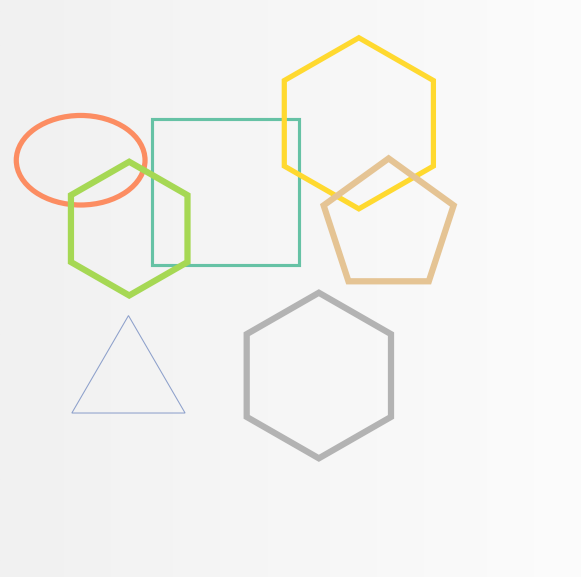[{"shape": "square", "thickness": 1.5, "radius": 0.63, "center": [0.387, 0.667]}, {"shape": "oval", "thickness": 2.5, "radius": 0.55, "center": [0.139, 0.722]}, {"shape": "triangle", "thickness": 0.5, "radius": 0.56, "center": [0.221, 0.34]}, {"shape": "hexagon", "thickness": 3, "radius": 0.58, "center": [0.222, 0.603]}, {"shape": "hexagon", "thickness": 2.5, "radius": 0.74, "center": [0.617, 0.786]}, {"shape": "pentagon", "thickness": 3, "radius": 0.59, "center": [0.669, 0.607]}, {"shape": "hexagon", "thickness": 3, "radius": 0.72, "center": [0.549, 0.349]}]